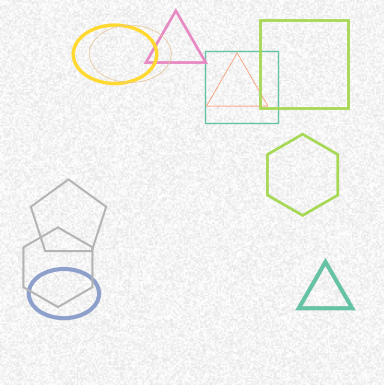[{"shape": "square", "thickness": 1, "radius": 0.47, "center": [0.627, 0.774]}, {"shape": "triangle", "thickness": 3, "radius": 0.4, "center": [0.845, 0.239]}, {"shape": "triangle", "thickness": 0.5, "radius": 0.46, "center": [0.616, 0.771]}, {"shape": "oval", "thickness": 3, "radius": 0.46, "center": [0.166, 0.237]}, {"shape": "triangle", "thickness": 2, "radius": 0.45, "center": [0.457, 0.882]}, {"shape": "square", "thickness": 2, "radius": 0.57, "center": [0.791, 0.834]}, {"shape": "hexagon", "thickness": 2, "radius": 0.53, "center": [0.786, 0.546]}, {"shape": "oval", "thickness": 2.5, "radius": 0.54, "center": [0.299, 0.859]}, {"shape": "oval", "thickness": 0.5, "radius": 0.53, "center": [0.338, 0.86]}, {"shape": "pentagon", "thickness": 1.5, "radius": 0.51, "center": [0.178, 0.431]}, {"shape": "hexagon", "thickness": 1.5, "radius": 0.52, "center": [0.15, 0.306]}]